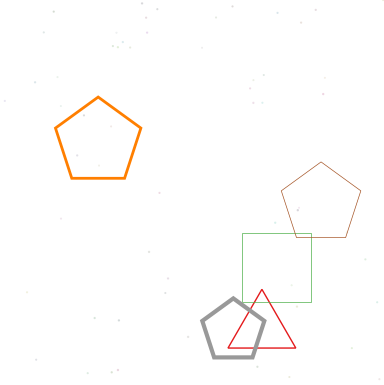[{"shape": "triangle", "thickness": 1, "radius": 0.51, "center": [0.68, 0.147]}, {"shape": "square", "thickness": 0.5, "radius": 0.45, "center": [0.717, 0.305]}, {"shape": "pentagon", "thickness": 2, "radius": 0.58, "center": [0.255, 0.631]}, {"shape": "pentagon", "thickness": 0.5, "radius": 0.54, "center": [0.834, 0.471]}, {"shape": "pentagon", "thickness": 3, "radius": 0.42, "center": [0.606, 0.14]}]